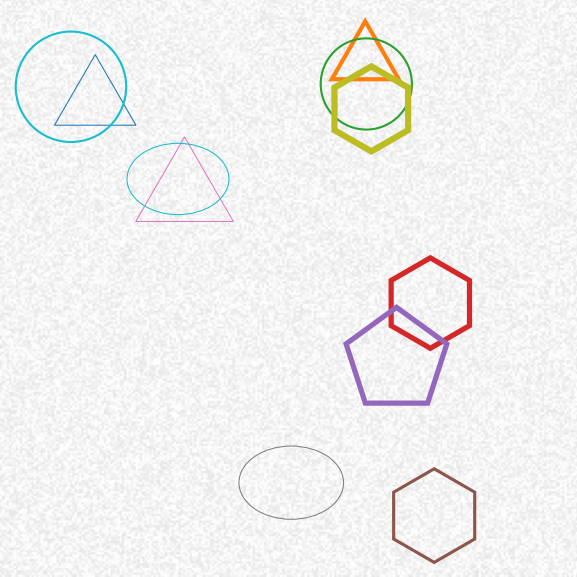[{"shape": "triangle", "thickness": 0.5, "radius": 0.41, "center": [0.165, 0.823]}, {"shape": "triangle", "thickness": 2, "radius": 0.33, "center": [0.633, 0.895]}, {"shape": "circle", "thickness": 1, "radius": 0.39, "center": [0.634, 0.854]}, {"shape": "hexagon", "thickness": 2.5, "radius": 0.39, "center": [0.745, 0.474]}, {"shape": "pentagon", "thickness": 2.5, "radius": 0.46, "center": [0.687, 0.375]}, {"shape": "hexagon", "thickness": 1.5, "radius": 0.41, "center": [0.752, 0.106]}, {"shape": "triangle", "thickness": 0.5, "radius": 0.49, "center": [0.32, 0.664]}, {"shape": "oval", "thickness": 0.5, "radius": 0.45, "center": [0.504, 0.163]}, {"shape": "hexagon", "thickness": 3, "radius": 0.37, "center": [0.643, 0.811]}, {"shape": "circle", "thickness": 1, "radius": 0.48, "center": [0.123, 0.849]}, {"shape": "oval", "thickness": 0.5, "radius": 0.44, "center": [0.308, 0.689]}]